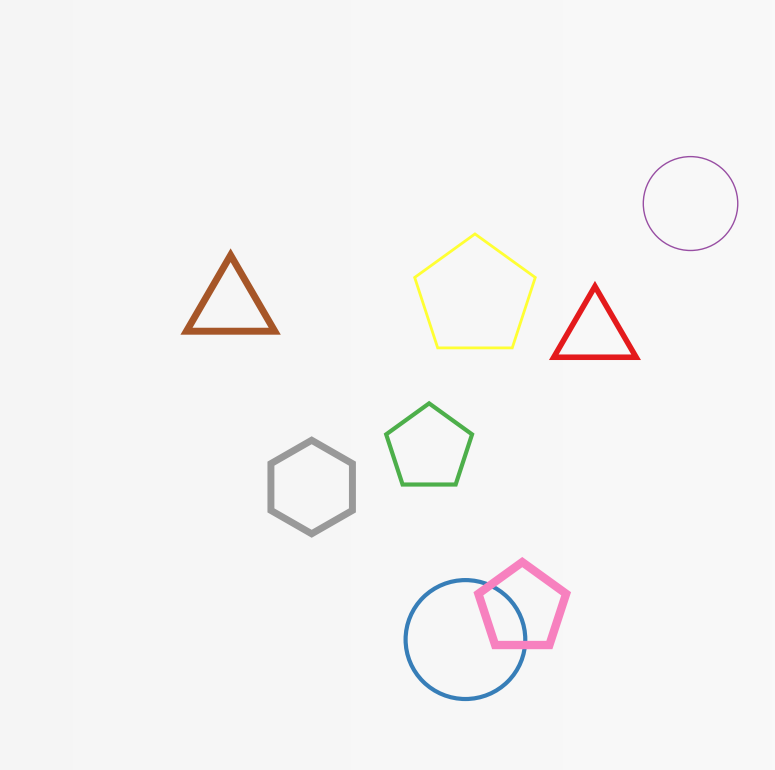[{"shape": "triangle", "thickness": 2, "radius": 0.31, "center": [0.768, 0.567]}, {"shape": "circle", "thickness": 1.5, "radius": 0.39, "center": [0.601, 0.169]}, {"shape": "pentagon", "thickness": 1.5, "radius": 0.29, "center": [0.554, 0.418]}, {"shape": "circle", "thickness": 0.5, "radius": 0.3, "center": [0.891, 0.736]}, {"shape": "pentagon", "thickness": 1, "radius": 0.41, "center": [0.613, 0.614]}, {"shape": "triangle", "thickness": 2.5, "radius": 0.33, "center": [0.298, 0.603]}, {"shape": "pentagon", "thickness": 3, "radius": 0.3, "center": [0.674, 0.21]}, {"shape": "hexagon", "thickness": 2.5, "radius": 0.3, "center": [0.402, 0.368]}]